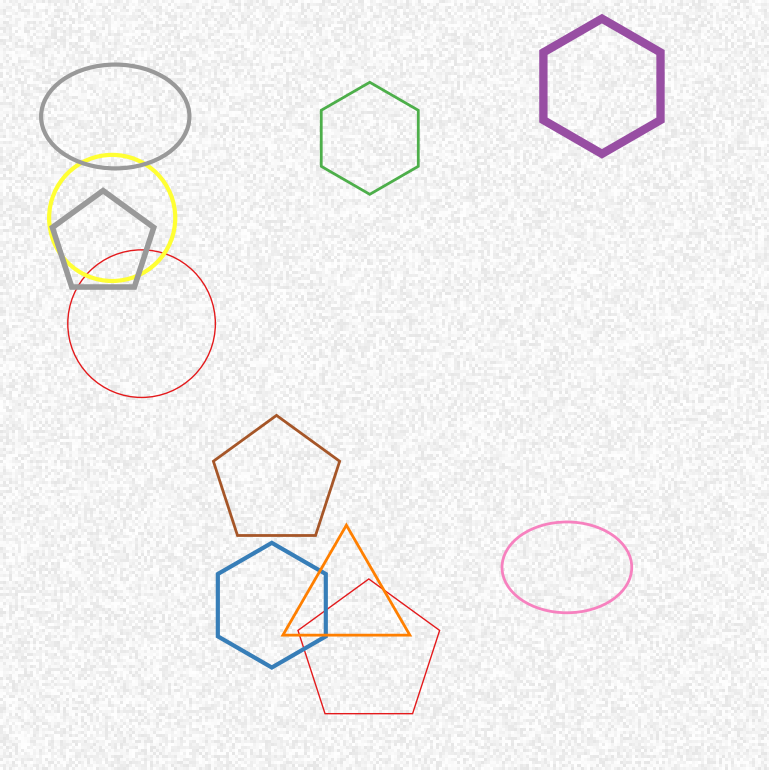[{"shape": "circle", "thickness": 0.5, "radius": 0.48, "center": [0.184, 0.58]}, {"shape": "pentagon", "thickness": 0.5, "radius": 0.48, "center": [0.479, 0.151]}, {"shape": "hexagon", "thickness": 1.5, "radius": 0.4, "center": [0.353, 0.214]}, {"shape": "hexagon", "thickness": 1, "radius": 0.36, "center": [0.48, 0.82]}, {"shape": "hexagon", "thickness": 3, "radius": 0.44, "center": [0.782, 0.888]}, {"shape": "triangle", "thickness": 1, "radius": 0.48, "center": [0.45, 0.223]}, {"shape": "circle", "thickness": 1.5, "radius": 0.41, "center": [0.146, 0.717]}, {"shape": "pentagon", "thickness": 1, "radius": 0.43, "center": [0.359, 0.374]}, {"shape": "oval", "thickness": 1, "radius": 0.42, "center": [0.736, 0.263]}, {"shape": "pentagon", "thickness": 2, "radius": 0.35, "center": [0.134, 0.683]}, {"shape": "oval", "thickness": 1.5, "radius": 0.48, "center": [0.15, 0.849]}]